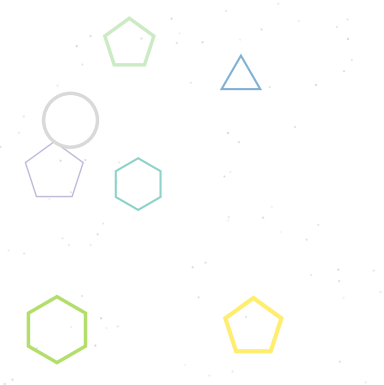[{"shape": "hexagon", "thickness": 1.5, "radius": 0.34, "center": [0.359, 0.522]}, {"shape": "pentagon", "thickness": 1, "radius": 0.39, "center": [0.141, 0.553]}, {"shape": "triangle", "thickness": 1.5, "radius": 0.29, "center": [0.626, 0.798]}, {"shape": "hexagon", "thickness": 2.5, "radius": 0.43, "center": [0.148, 0.144]}, {"shape": "circle", "thickness": 2.5, "radius": 0.35, "center": [0.183, 0.688]}, {"shape": "pentagon", "thickness": 2.5, "radius": 0.33, "center": [0.336, 0.886]}, {"shape": "pentagon", "thickness": 3, "radius": 0.38, "center": [0.658, 0.15]}]